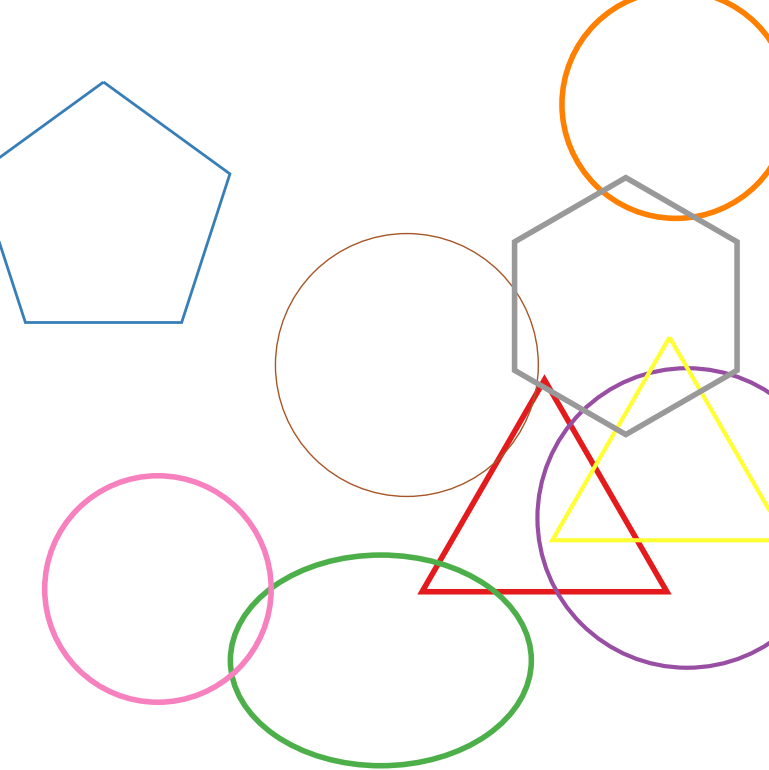[{"shape": "triangle", "thickness": 2, "radius": 0.92, "center": [0.707, 0.323]}, {"shape": "pentagon", "thickness": 1, "radius": 0.86, "center": [0.134, 0.721]}, {"shape": "oval", "thickness": 2, "radius": 0.98, "center": [0.495, 0.142]}, {"shape": "circle", "thickness": 1.5, "radius": 0.97, "center": [0.892, 0.327]}, {"shape": "circle", "thickness": 2, "radius": 0.74, "center": [0.878, 0.864]}, {"shape": "triangle", "thickness": 1.5, "radius": 0.88, "center": [0.869, 0.386]}, {"shape": "circle", "thickness": 0.5, "radius": 0.85, "center": [0.528, 0.526]}, {"shape": "circle", "thickness": 2, "radius": 0.74, "center": [0.205, 0.235]}, {"shape": "hexagon", "thickness": 2, "radius": 0.83, "center": [0.813, 0.602]}]